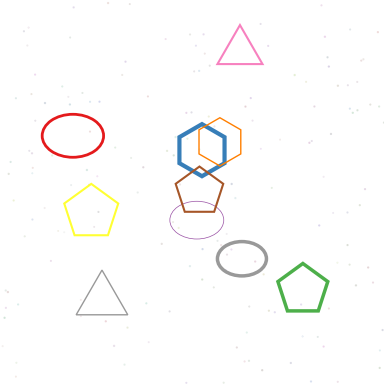[{"shape": "oval", "thickness": 2, "radius": 0.4, "center": [0.189, 0.647]}, {"shape": "hexagon", "thickness": 3, "radius": 0.34, "center": [0.525, 0.61]}, {"shape": "pentagon", "thickness": 2.5, "radius": 0.34, "center": [0.787, 0.248]}, {"shape": "oval", "thickness": 0.5, "radius": 0.35, "center": [0.511, 0.428]}, {"shape": "hexagon", "thickness": 1, "radius": 0.31, "center": [0.571, 0.632]}, {"shape": "pentagon", "thickness": 1.5, "radius": 0.37, "center": [0.237, 0.449]}, {"shape": "pentagon", "thickness": 1.5, "radius": 0.32, "center": [0.518, 0.502]}, {"shape": "triangle", "thickness": 1.5, "radius": 0.34, "center": [0.623, 0.867]}, {"shape": "triangle", "thickness": 1, "radius": 0.39, "center": [0.265, 0.221]}, {"shape": "oval", "thickness": 2.5, "radius": 0.32, "center": [0.628, 0.328]}]